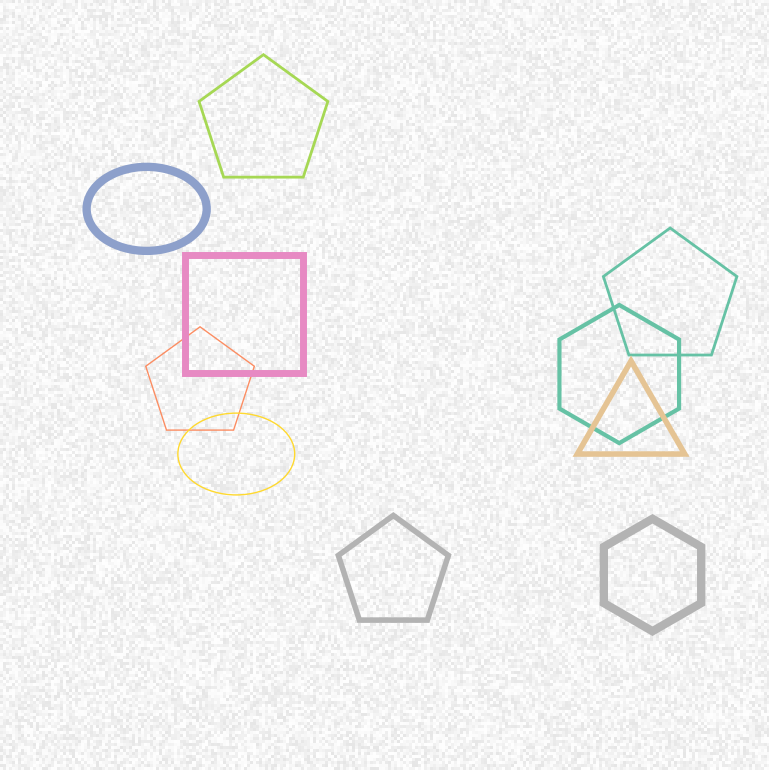[{"shape": "hexagon", "thickness": 1.5, "radius": 0.45, "center": [0.804, 0.514]}, {"shape": "pentagon", "thickness": 1, "radius": 0.46, "center": [0.87, 0.613]}, {"shape": "pentagon", "thickness": 0.5, "radius": 0.37, "center": [0.26, 0.501]}, {"shape": "oval", "thickness": 3, "radius": 0.39, "center": [0.19, 0.729]}, {"shape": "square", "thickness": 2.5, "radius": 0.38, "center": [0.317, 0.592]}, {"shape": "pentagon", "thickness": 1, "radius": 0.44, "center": [0.342, 0.841]}, {"shape": "oval", "thickness": 0.5, "radius": 0.38, "center": [0.307, 0.41]}, {"shape": "triangle", "thickness": 2, "radius": 0.4, "center": [0.82, 0.451]}, {"shape": "hexagon", "thickness": 3, "radius": 0.37, "center": [0.847, 0.253]}, {"shape": "pentagon", "thickness": 2, "radius": 0.38, "center": [0.511, 0.255]}]